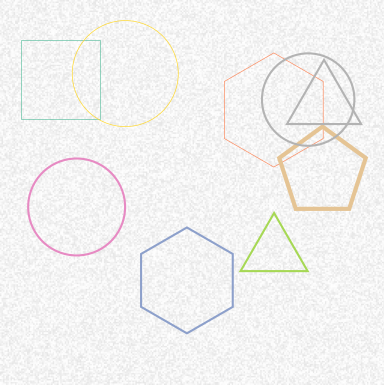[{"shape": "square", "thickness": 0.5, "radius": 0.51, "center": [0.157, 0.793]}, {"shape": "hexagon", "thickness": 0.5, "radius": 0.74, "center": [0.711, 0.714]}, {"shape": "hexagon", "thickness": 1.5, "radius": 0.69, "center": [0.485, 0.272]}, {"shape": "circle", "thickness": 1.5, "radius": 0.63, "center": [0.199, 0.462]}, {"shape": "triangle", "thickness": 1.5, "radius": 0.5, "center": [0.712, 0.346]}, {"shape": "circle", "thickness": 0.5, "radius": 0.69, "center": [0.325, 0.809]}, {"shape": "pentagon", "thickness": 3, "radius": 0.59, "center": [0.838, 0.553]}, {"shape": "circle", "thickness": 1.5, "radius": 0.6, "center": [0.8, 0.741]}, {"shape": "triangle", "thickness": 1.5, "radius": 0.56, "center": [0.842, 0.733]}]